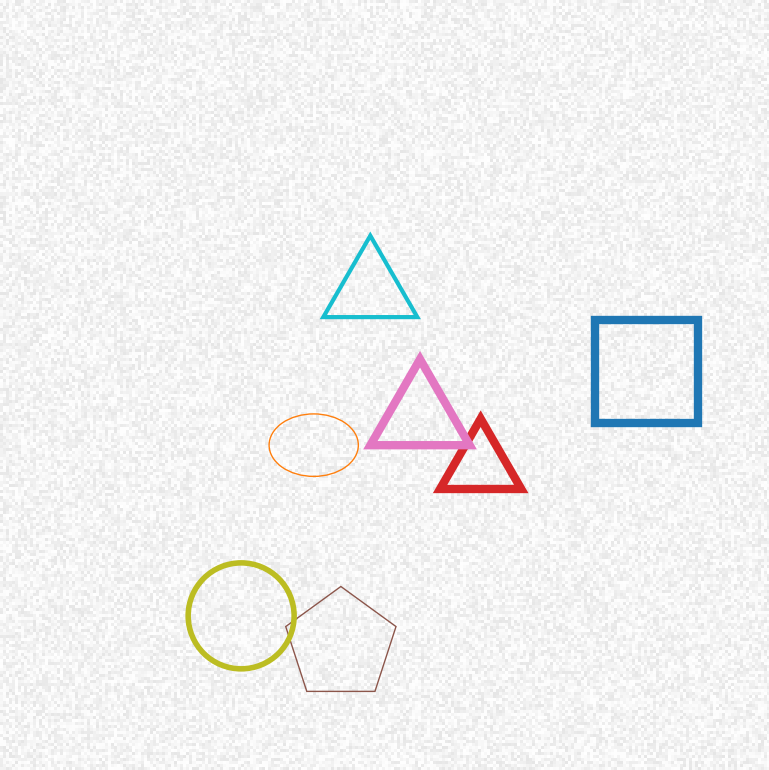[{"shape": "square", "thickness": 3, "radius": 0.34, "center": [0.839, 0.518]}, {"shape": "oval", "thickness": 0.5, "radius": 0.29, "center": [0.407, 0.422]}, {"shape": "triangle", "thickness": 3, "radius": 0.3, "center": [0.624, 0.395]}, {"shape": "pentagon", "thickness": 0.5, "radius": 0.38, "center": [0.443, 0.163]}, {"shape": "triangle", "thickness": 3, "radius": 0.37, "center": [0.545, 0.459]}, {"shape": "circle", "thickness": 2, "radius": 0.34, "center": [0.313, 0.2]}, {"shape": "triangle", "thickness": 1.5, "radius": 0.35, "center": [0.481, 0.623]}]